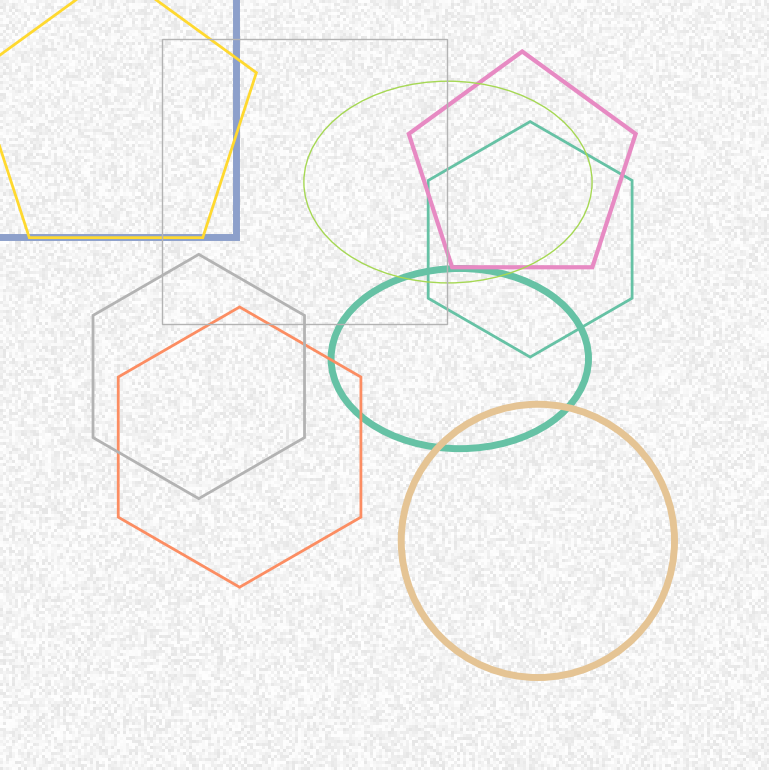[{"shape": "oval", "thickness": 2.5, "radius": 0.84, "center": [0.597, 0.534]}, {"shape": "hexagon", "thickness": 1, "radius": 0.76, "center": [0.688, 0.689]}, {"shape": "hexagon", "thickness": 1, "radius": 0.91, "center": [0.311, 0.419]}, {"shape": "square", "thickness": 2.5, "radius": 0.86, "center": [0.134, 0.864]}, {"shape": "pentagon", "thickness": 1.5, "radius": 0.77, "center": [0.678, 0.778]}, {"shape": "oval", "thickness": 0.5, "radius": 0.94, "center": [0.582, 0.764]}, {"shape": "pentagon", "thickness": 1, "radius": 0.96, "center": [0.151, 0.846]}, {"shape": "circle", "thickness": 2.5, "radius": 0.89, "center": [0.699, 0.298]}, {"shape": "hexagon", "thickness": 1, "radius": 0.79, "center": [0.258, 0.511]}, {"shape": "square", "thickness": 0.5, "radius": 0.93, "center": [0.396, 0.764]}]